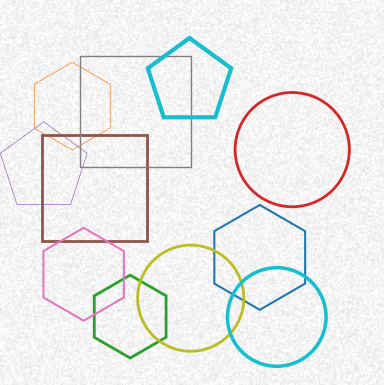[{"shape": "hexagon", "thickness": 1.5, "radius": 0.68, "center": [0.675, 0.331]}, {"shape": "hexagon", "thickness": 0.5, "radius": 0.57, "center": [0.188, 0.724]}, {"shape": "hexagon", "thickness": 2, "radius": 0.54, "center": [0.338, 0.178]}, {"shape": "circle", "thickness": 2, "radius": 0.74, "center": [0.759, 0.611]}, {"shape": "pentagon", "thickness": 0.5, "radius": 0.59, "center": [0.114, 0.565]}, {"shape": "square", "thickness": 2, "radius": 0.68, "center": [0.246, 0.512]}, {"shape": "hexagon", "thickness": 1.5, "radius": 0.6, "center": [0.217, 0.288]}, {"shape": "square", "thickness": 1, "radius": 0.72, "center": [0.351, 0.71]}, {"shape": "circle", "thickness": 2, "radius": 0.69, "center": [0.495, 0.226]}, {"shape": "pentagon", "thickness": 3, "radius": 0.57, "center": [0.492, 0.787]}, {"shape": "circle", "thickness": 2.5, "radius": 0.64, "center": [0.719, 0.177]}]